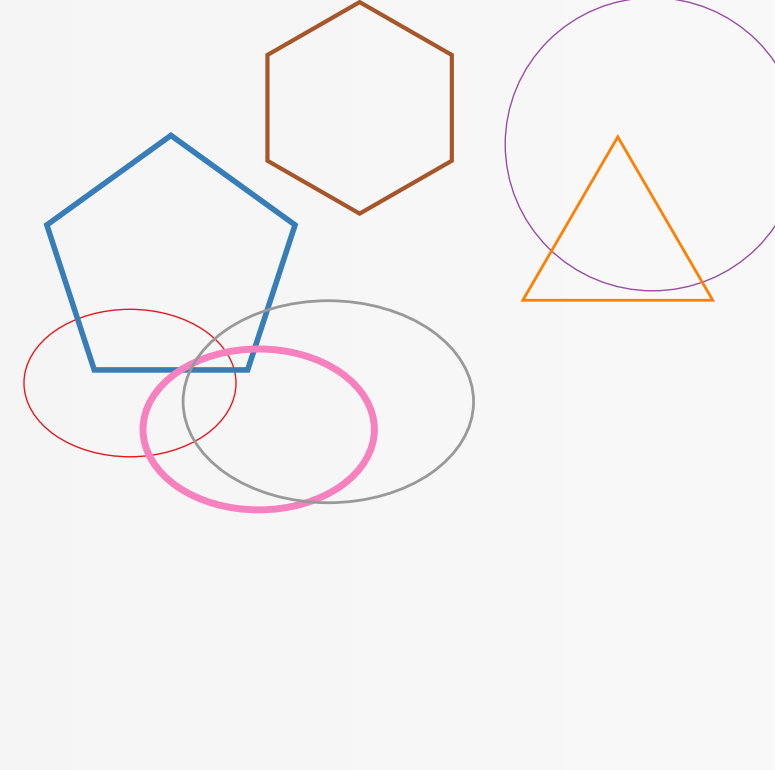[{"shape": "oval", "thickness": 0.5, "radius": 0.68, "center": [0.168, 0.503]}, {"shape": "pentagon", "thickness": 2, "radius": 0.84, "center": [0.221, 0.656]}, {"shape": "circle", "thickness": 0.5, "radius": 0.95, "center": [0.842, 0.813]}, {"shape": "triangle", "thickness": 1, "radius": 0.71, "center": [0.797, 0.681]}, {"shape": "hexagon", "thickness": 1.5, "radius": 0.69, "center": [0.464, 0.86]}, {"shape": "oval", "thickness": 2.5, "radius": 0.75, "center": [0.334, 0.442]}, {"shape": "oval", "thickness": 1, "radius": 0.94, "center": [0.424, 0.478]}]